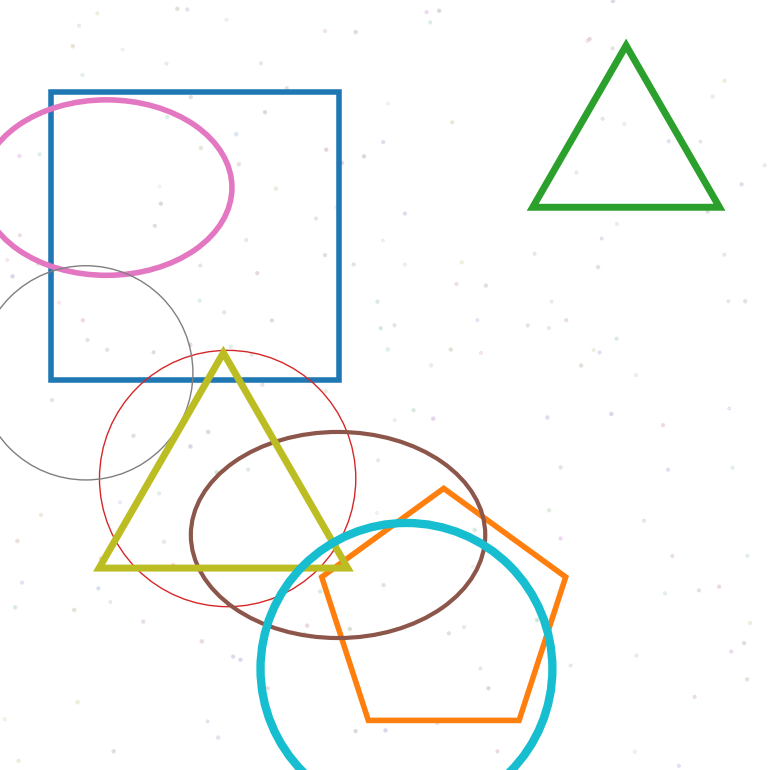[{"shape": "square", "thickness": 2, "radius": 0.93, "center": [0.253, 0.694]}, {"shape": "pentagon", "thickness": 2, "radius": 0.83, "center": [0.576, 0.199]}, {"shape": "triangle", "thickness": 2.5, "radius": 0.7, "center": [0.813, 0.801]}, {"shape": "circle", "thickness": 0.5, "radius": 0.83, "center": [0.296, 0.379]}, {"shape": "oval", "thickness": 1.5, "radius": 0.96, "center": [0.439, 0.305]}, {"shape": "oval", "thickness": 2, "radius": 0.81, "center": [0.138, 0.756]}, {"shape": "circle", "thickness": 0.5, "radius": 0.7, "center": [0.111, 0.516]}, {"shape": "triangle", "thickness": 2.5, "radius": 0.93, "center": [0.29, 0.355]}, {"shape": "circle", "thickness": 3, "radius": 0.95, "center": [0.528, 0.131]}]